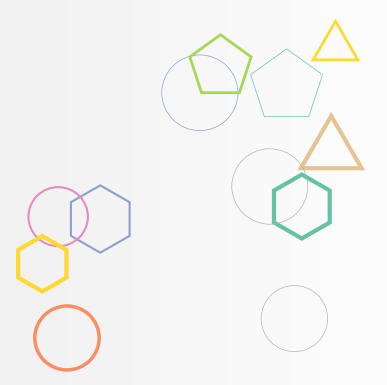[{"shape": "hexagon", "thickness": 3, "radius": 0.42, "center": [0.779, 0.464]}, {"shape": "pentagon", "thickness": 0.5, "radius": 0.49, "center": [0.74, 0.776]}, {"shape": "circle", "thickness": 2.5, "radius": 0.42, "center": [0.173, 0.122]}, {"shape": "circle", "thickness": 0.5, "radius": 0.49, "center": [0.516, 0.759]}, {"shape": "hexagon", "thickness": 1.5, "radius": 0.44, "center": [0.259, 0.431]}, {"shape": "circle", "thickness": 1.5, "radius": 0.38, "center": [0.15, 0.437]}, {"shape": "pentagon", "thickness": 2, "radius": 0.42, "center": [0.569, 0.827]}, {"shape": "triangle", "thickness": 2, "radius": 0.33, "center": [0.866, 0.878]}, {"shape": "hexagon", "thickness": 3, "radius": 0.36, "center": [0.109, 0.315]}, {"shape": "triangle", "thickness": 3, "radius": 0.45, "center": [0.855, 0.608]}, {"shape": "circle", "thickness": 0.5, "radius": 0.49, "center": [0.696, 0.516]}, {"shape": "circle", "thickness": 0.5, "radius": 0.43, "center": [0.76, 0.172]}]